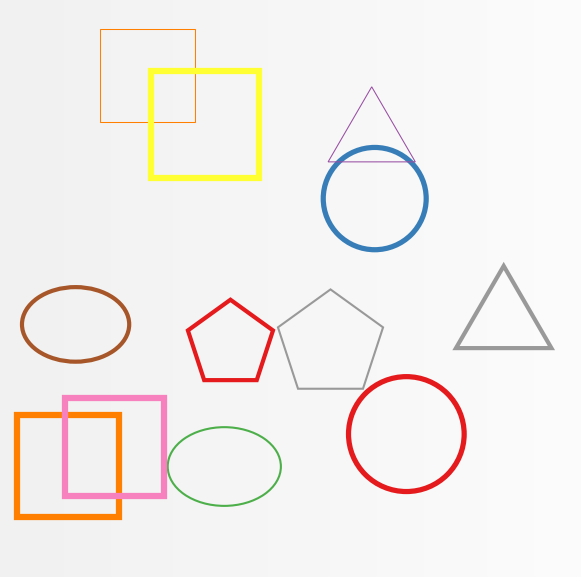[{"shape": "circle", "thickness": 2.5, "radius": 0.5, "center": [0.699, 0.247]}, {"shape": "pentagon", "thickness": 2, "radius": 0.38, "center": [0.396, 0.403]}, {"shape": "circle", "thickness": 2.5, "radius": 0.44, "center": [0.645, 0.655]}, {"shape": "oval", "thickness": 1, "radius": 0.49, "center": [0.386, 0.191]}, {"shape": "triangle", "thickness": 0.5, "radius": 0.43, "center": [0.639, 0.762]}, {"shape": "square", "thickness": 3, "radius": 0.44, "center": [0.117, 0.192]}, {"shape": "square", "thickness": 0.5, "radius": 0.41, "center": [0.254, 0.868]}, {"shape": "square", "thickness": 3, "radius": 0.46, "center": [0.353, 0.783]}, {"shape": "oval", "thickness": 2, "radius": 0.46, "center": [0.13, 0.437]}, {"shape": "square", "thickness": 3, "radius": 0.42, "center": [0.197, 0.225]}, {"shape": "pentagon", "thickness": 1, "radius": 0.48, "center": [0.569, 0.403]}, {"shape": "triangle", "thickness": 2, "radius": 0.47, "center": [0.867, 0.444]}]